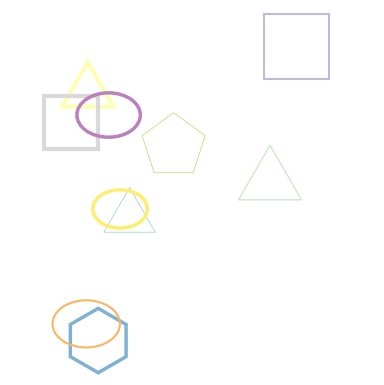[{"shape": "triangle", "thickness": 0.5, "radius": 0.39, "center": [0.337, 0.435]}, {"shape": "triangle", "thickness": 3, "radius": 0.39, "center": [0.228, 0.761]}, {"shape": "square", "thickness": 1.5, "radius": 0.42, "center": [0.77, 0.879]}, {"shape": "hexagon", "thickness": 2.5, "radius": 0.42, "center": [0.255, 0.115]}, {"shape": "oval", "thickness": 1.5, "radius": 0.44, "center": [0.224, 0.159]}, {"shape": "pentagon", "thickness": 0.5, "radius": 0.43, "center": [0.451, 0.621]}, {"shape": "square", "thickness": 3, "radius": 0.35, "center": [0.184, 0.682]}, {"shape": "oval", "thickness": 2.5, "radius": 0.41, "center": [0.282, 0.701]}, {"shape": "triangle", "thickness": 1, "radius": 0.47, "center": [0.701, 0.528]}, {"shape": "oval", "thickness": 2.5, "radius": 0.35, "center": [0.312, 0.457]}]